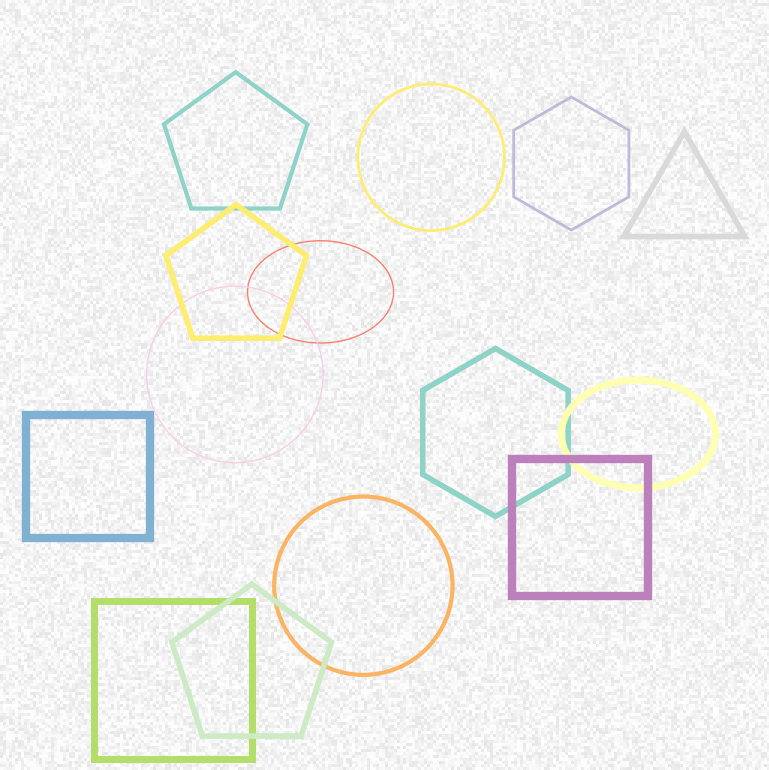[{"shape": "pentagon", "thickness": 1.5, "radius": 0.49, "center": [0.306, 0.808]}, {"shape": "hexagon", "thickness": 2, "radius": 0.55, "center": [0.643, 0.438]}, {"shape": "oval", "thickness": 2.5, "radius": 0.5, "center": [0.829, 0.436]}, {"shape": "hexagon", "thickness": 1, "radius": 0.43, "center": [0.742, 0.788]}, {"shape": "oval", "thickness": 0.5, "radius": 0.47, "center": [0.416, 0.621]}, {"shape": "square", "thickness": 3, "radius": 0.4, "center": [0.114, 0.381]}, {"shape": "circle", "thickness": 1.5, "radius": 0.58, "center": [0.472, 0.239]}, {"shape": "square", "thickness": 2.5, "radius": 0.51, "center": [0.225, 0.117]}, {"shape": "circle", "thickness": 0.5, "radius": 0.57, "center": [0.305, 0.514]}, {"shape": "triangle", "thickness": 2, "radius": 0.45, "center": [0.889, 0.738]}, {"shape": "square", "thickness": 3, "radius": 0.44, "center": [0.753, 0.315]}, {"shape": "pentagon", "thickness": 2, "radius": 0.55, "center": [0.327, 0.132]}, {"shape": "circle", "thickness": 1, "radius": 0.48, "center": [0.56, 0.796]}, {"shape": "pentagon", "thickness": 2, "radius": 0.48, "center": [0.307, 0.638]}]